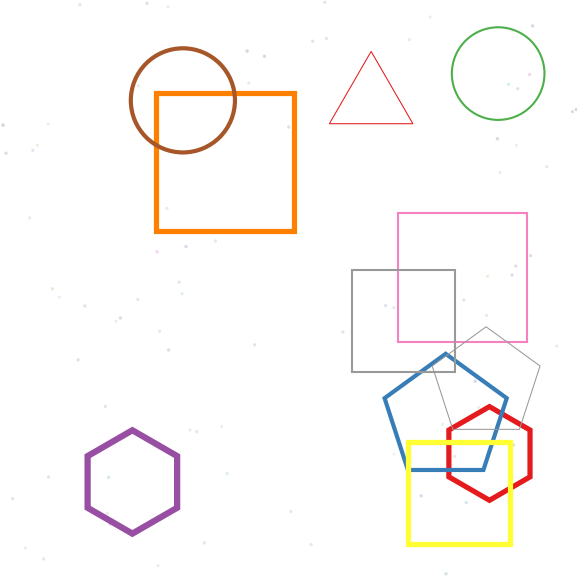[{"shape": "triangle", "thickness": 0.5, "radius": 0.42, "center": [0.643, 0.827]}, {"shape": "hexagon", "thickness": 2.5, "radius": 0.41, "center": [0.848, 0.214]}, {"shape": "pentagon", "thickness": 2, "radius": 0.56, "center": [0.772, 0.275]}, {"shape": "circle", "thickness": 1, "radius": 0.4, "center": [0.863, 0.872]}, {"shape": "hexagon", "thickness": 3, "radius": 0.45, "center": [0.229, 0.165]}, {"shape": "square", "thickness": 2.5, "radius": 0.6, "center": [0.389, 0.719]}, {"shape": "square", "thickness": 2.5, "radius": 0.44, "center": [0.794, 0.146]}, {"shape": "circle", "thickness": 2, "radius": 0.45, "center": [0.317, 0.825]}, {"shape": "square", "thickness": 1, "radius": 0.56, "center": [0.801, 0.519]}, {"shape": "square", "thickness": 1, "radius": 0.44, "center": [0.698, 0.443]}, {"shape": "pentagon", "thickness": 0.5, "radius": 0.49, "center": [0.842, 0.335]}]